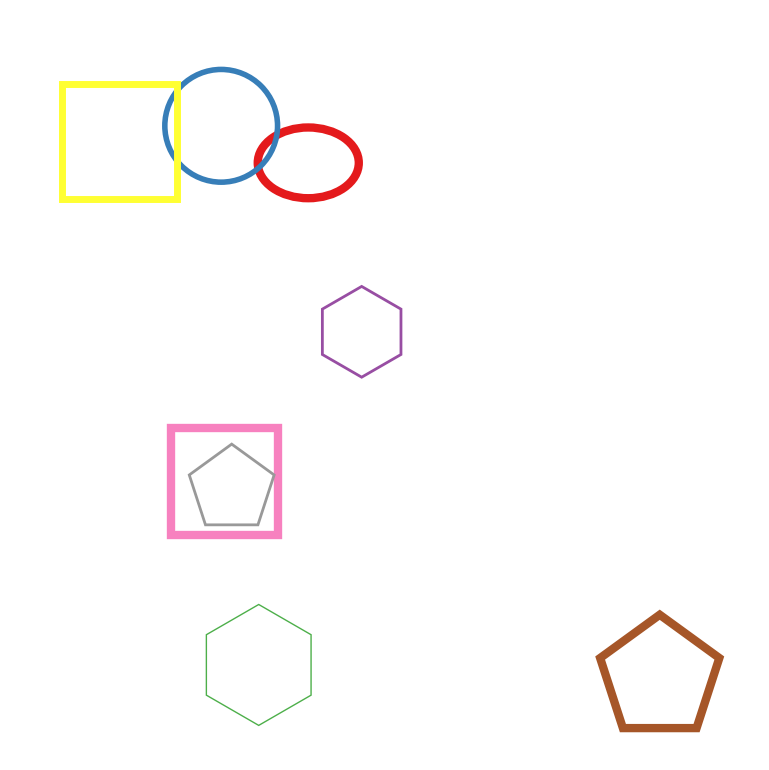[{"shape": "oval", "thickness": 3, "radius": 0.33, "center": [0.4, 0.789]}, {"shape": "circle", "thickness": 2, "radius": 0.37, "center": [0.287, 0.837]}, {"shape": "hexagon", "thickness": 0.5, "radius": 0.39, "center": [0.336, 0.136]}, {"shape": "hexagon", "thickness": 1, "radius": 0.29, "center": [0.47, 0.569]}, {"shape": "square", "thickness": 2.5, "radius": 0.37, "center": [0.155, 0.816]}, {"shape": "pentagon", "thickness": 3, "radius": 0.41, "center": [0.857, 0.12]}, {"shape": "square", "thickness": 3, "radius": 0.35, "center": [0.292, 0.375]}, {"shape": "pentagon", "thickness": 1, "radius": 0.29, "center": [0.301, 0.365]}]